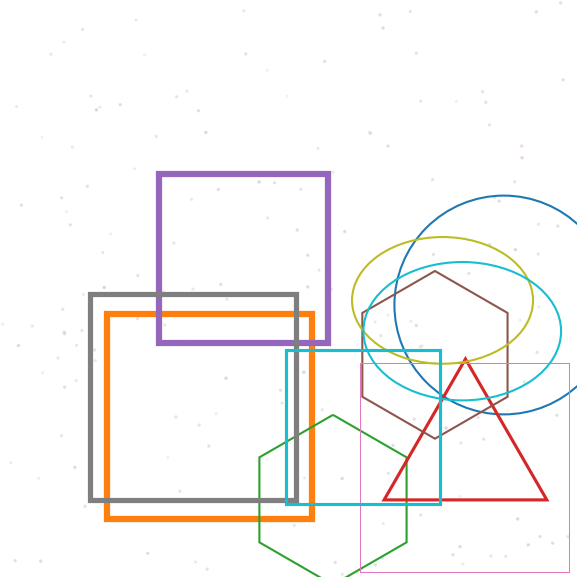[{"shape": "circle", "thickness": 1, "radius": 0.95, "center": [0.872, 0.471]}, {"shape": "square", "thickness": 3, "radius": 0.89, "center": [0.362, 0.278]}, {"shape": "hexagon", "thickness": 1, "radius": 0.74, "center": [0.577, 0.134]}, {"shape": "triangle", "thickness": 1.5, "radius": 0.81, "center": [0.806, 0.215]}, {"shape": "square", "thickness": 3, "radius": 0.73, "center": [0.421, 0.551]}, {"shape": "hexagon", "thickness": 1, "radius": 0.73, "center": [0.753, 0.385]}, {"shape": "square", "thickness": 0.5, "radius": 0.91, "center": [0.805, 0.19]}, {"shape": "square", "thickness": 2.5, "radius": 0.89, "center": [0.334, 0.312]}, {"shape": "oval", "thickness": 1, "radius": 0.78, "center": [0.766, 0.479]}, {"shape": "square", "thickness": 1.5, "radius": 0.67, "center": [0.629, 0.26]}, {"shape": "oval", "thickness": 1, "radius": 0.86, "center": [0.8, 0.426]}]